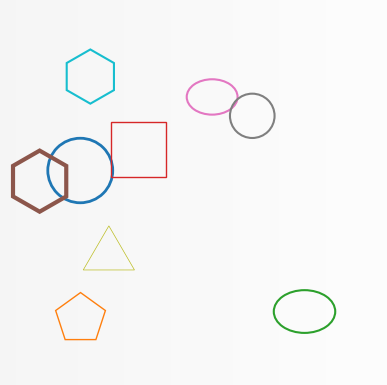[{"shape": "circle", "thickness": 2, "radius": 0.42, "center": [0.207, 0.557]}, {"shape": "pentagon", "thickness": 1, "radius": 0.34, "center": [0.208, 0.173]}, {"shape": "oval", "thickness": 1.5, "radius": 0.4, "center": [0.786, 0.191]}, {"shape": "square", "thickness": 1, "radius": 0.36, "center": [0.357, 0.612]}, {"shape": "hexagon", "thickness": 3, "radius": 0.4, "center": [0.102, 0.529]}, {"shape": "oval", "thickness": 1.5, "radius": 0.33, "center": [0.547, 0.748]}, {"shape": "circle", "thickness": 1.5, "radius": 0.29, "center": [0.651, 0.699]}, {"shape": "triangle", "thickness": 0.5, "radius": 0.38, "center": [0.281, 0.337]}, {"shape": "hexagon", "thickness": 1.5, "radius": 0.35, "center": [0.233, 0.801]}]